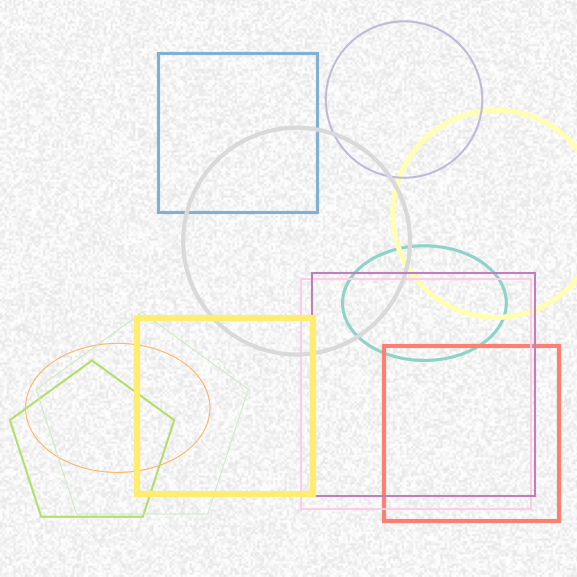[{"shape": "oval", "thickness": 1.5, "radius": 0.71, "center": [0.735, 0.474]}, {"shape": "circle", "thickness": 2.5, "radius": 0.9, "center": [0.86, 0.629]}, {"shape": "circle", "thickness": 1, "radius": 0.68, "center": [0.7, 0.827]}, {"shape": "square", "thickness": 2, "radius": 0.76, "center": [0.816, 0.249]}, {"shape": "square", "thickness": 1.5, "radius": 0.69, "center": [0.411, 0.77]}, {"shape": "oval", "thickness": 0.5, "radius": 0.8, "center": [0.204, 0.293]}, {"shape": "pentagon", "thickness": 1, "radius": 0.75, "center": [0.159, 0.225]}, {"shape": "square", "thickness": 1, "radius": 1.0, "center": [0.72, 0.316]}, {"shape": "circle", "thickness": 2, "radius": 0.98, "center": [0.514, 0.582]}, {"shape": "square", "thickness": 1, "radius": 0.97, "center": [0.733, 0.333]}, {"shape": "pentagon", "thickness": 0.5, "radius": 0.97, "center": [0.246, 0.265]}, {"shape": "square", "thickness": 3, "radius": 0.76, "center": [0.389, 0.296]}]